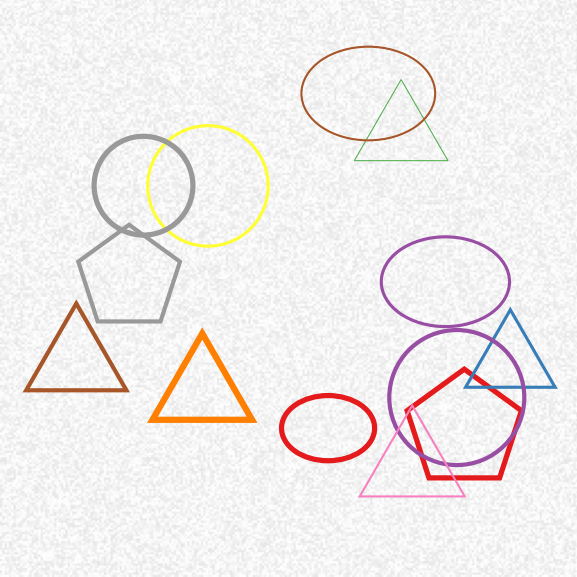[{"shape": "pentagon", "thickness": 2.5, "radius": 0.52, "center": [0.804, 0.256]}, {"shape": "oval", "thickness": 2.5, "radius": 0.4, "center": [0.568, 0.258]}, {"shape": "triangle", "thickness": 1.5, "radius": 0.45, "center": [0.884, 0.373]}, {"shape": "triangle", "thickness": 0.5, "radius": 0.47, "center": [0.695, 0.768]}, {"shape": "circle", "thickness": 2, "radius": 0.58, "center": [0.791, 0.311]}, {"shape": "oval", "thickness": 1.5, "radius": 0.56, "center": [0.771, 0.511]}, {"shape": "triangle", "thickness": 3, "radius": 0.5, "center": [0.35, 0.322]}, {"shape": "circle", "thickness": 1.5, "radius": 0.52, "center": [0.36, 0.677]}, {"shape": "triangle", "thickness": 2, "radius": 0.5, "center": [0.132, 0.373]}, {"shape": "oval", "thickness": 1, "radius": 0.58, "center": [0.638, 0.837]}, {"shape": "triangle", "thickness": 1, "radius": 0.52, "center": [0.714, 0.192]}, {"shape": "circle", "thickness": 2.5, "radius": 0.43, "center": [0.248, 0.678]}, {"shape": "pentagon", "thickness": 2, "radius": 0.46, "center": [0.224, 0.517]}]